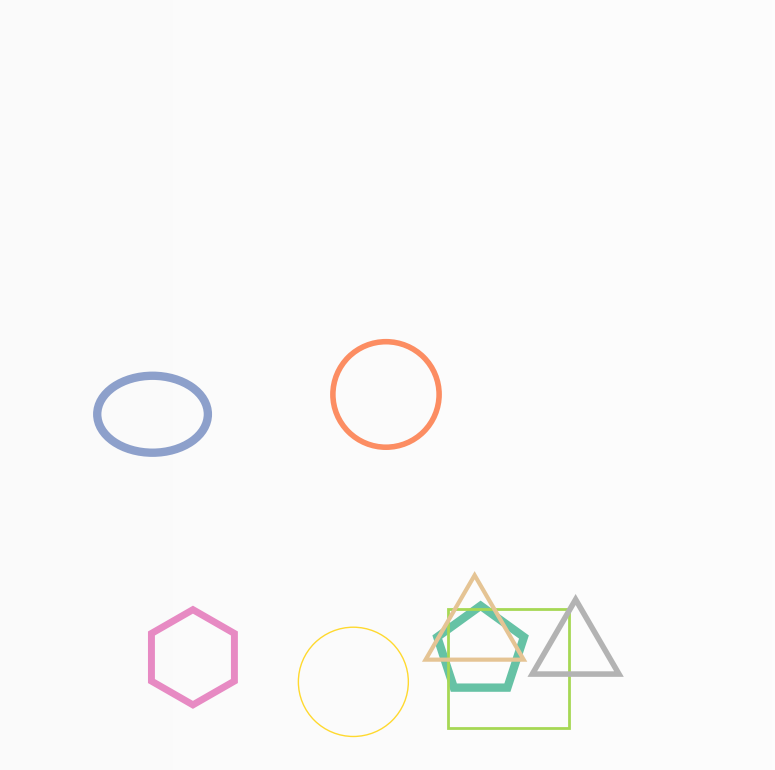[{"shape": "pentagon", "thickness": 3, "radius": 0.29, "center": [0.62, 0.155]}, {"shape": "circle", "thickness": 2, "radius": 0.34, "center": [0.498, 0.488]}, {"shape": "oval", "thickness": 3, "radius": 0.36, "center": [0.197, 0.462]}, {"shape": "hexagon", "thickness": 2.5, "radius": 0.31, "center": [0.249, 0.146]}, {"shape": "square", "thickness": 1, "radius": 0.39, "center": [0.656, 0.132]}, {"shape": "circle", "thickness": 0.5, "radius": 0.35, "center": [0.456, 0.114]}, {"shape": "triangle", "thickness": 1.5, "radius": 0.37, "center": [0.612, 0.18]}, {"shape": "triangle", "thickness": 2, "radius": 0.32, "center": [0.743, 0.157]}]